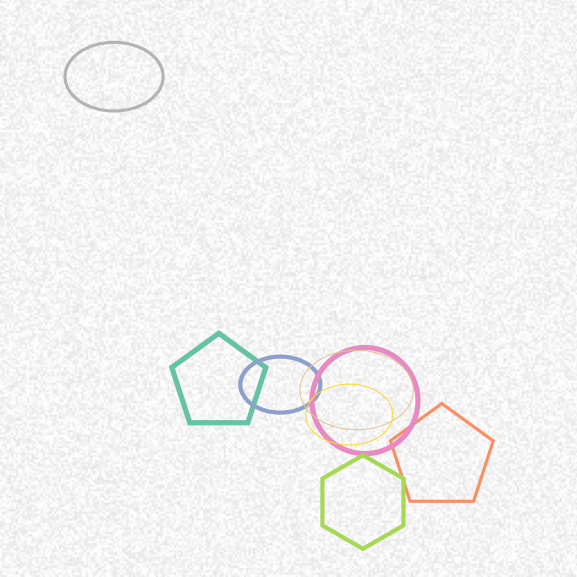[{"shape": "pentagon", "thickness": 2.5, "radius": 0.43, "center": [0.379, 0.336]}, {"shape": "pentagon", "thickness": 1.5, "radius": 0.47, "center": [0.765, 0.207]}, {"shape": "oval", "thickness": 2, "radius": 0.35, "center": [0.485, 0.333]}, {"shape": "circle", "thickness": 2.5, "radius": 0.46, "center": [0.632, 0.306]}, {"shape": "hexagon", "thickness": 2, "radius": 0.41, "center": [0.628, 0.13]}, {"shape": "oval", "thickness": 0.5, "radius": 0.38, "center": [0.605, 0.281]}, {"shape": "oval", "thickness": 0.5, "radius": 0.49, "center": [0.617, 0.324]}, {"shape": "oval", "thickness": 1.5, "radius": 0.42, "center": [0.198, 0.866]}]